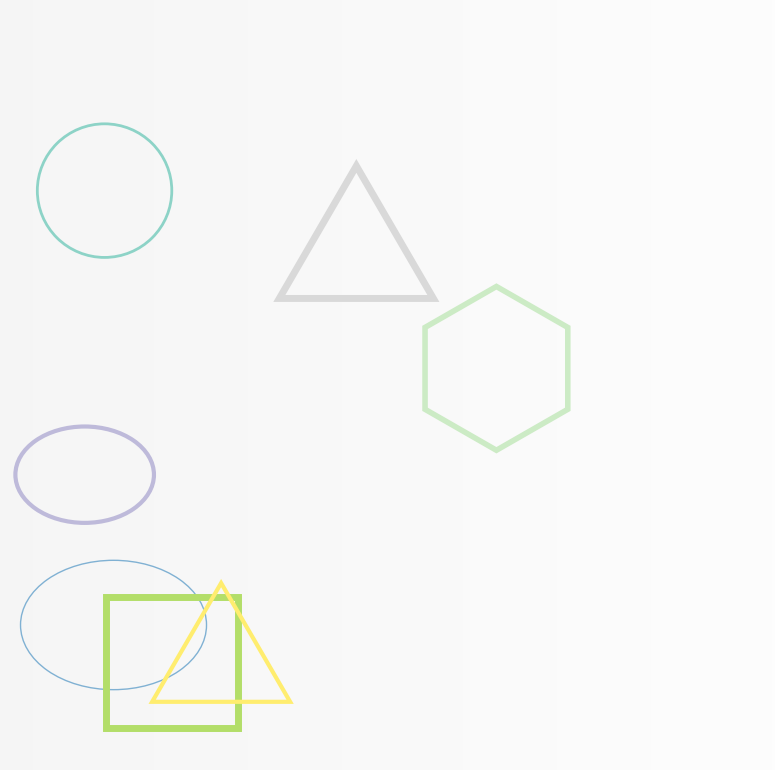[{"shape": "circle", "thickness": 1, "radius": 0.43, "center": [0.135, 0.752]}, {"shape": "oval", "thickness": 1.5, "radius": 0.45, "center": [0.109, 0.384]}, {"shape": "oval", "thickness": 0.5, "radius": 0.6, "center": [0.146, 0.188]}, {"shape": "square", "thickness": 2.5, "radius": 0.42, "center": [0.222, 0.14]}, {"shape": "triangle", "thickness": 2.5, "radius": 0.57, "center": [0.46, 0.67]}, {"shape": "hexagon", "thickness": 2, "radius": 0.53, "center": [0.641, 0.522]}, {"shape": "triangle", "thickness": 1.5, "radius": 0.51, "center": [0.285, 0.14]}]